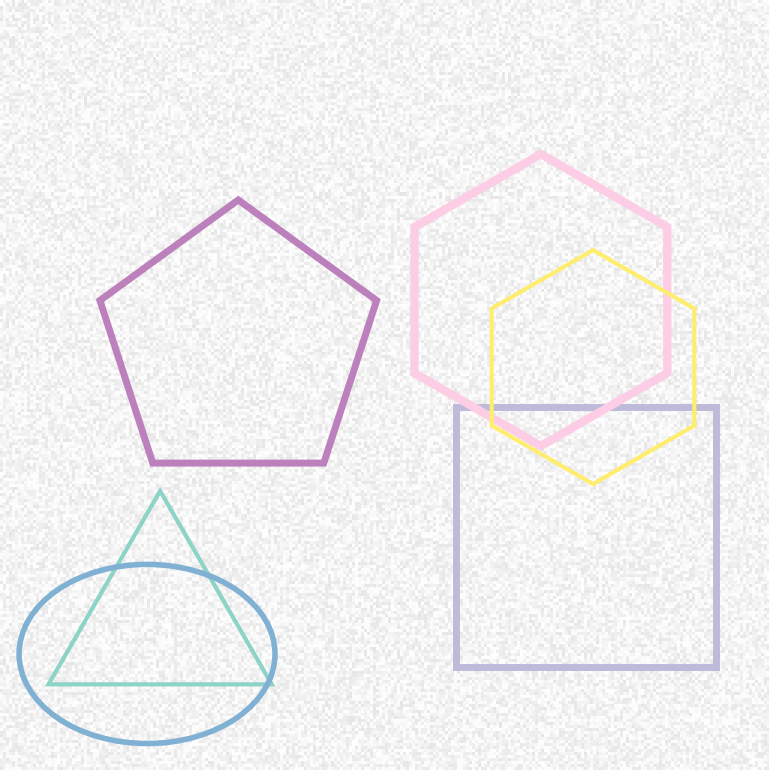[{"shape": "triangle", "thickness": 1.5, "radius": 0.84, "center": [0.208, 0.195]}, {"shape": "square", "thickness": 2.5, "radius": 0.84, "center": [0.761, 0.302]}, {"shape": "oval", "thickness": 2, "radius": 0.83, "center": [0.191, 0.151]}, {"shape": "hexagon", "thickness": 3, "radius": 0.95, "center": [0.702, 0.61]}, {"shape": "pentagon", "thickness": 2.5, "radius": 0.94, "center": [0.309, 0.551]}, {"shape": "hexagon", "thickness": 1.5, "radius": 0.76, "center": [0.77, 0.523]}]